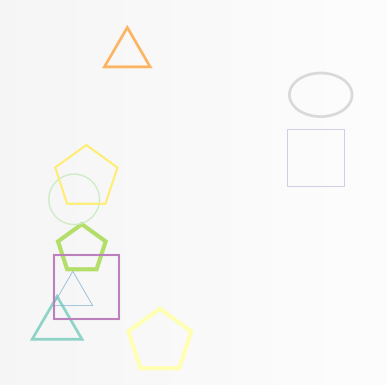[{"shape": "triangle", "thickness": 2, "radius": 0.37, "center": [0.147, 0.156]}, {"shape": "pentagon", "thickness": 3, "radius": 0.43, "center": [0.412, 0.113]}, {"shape": "square", "thickness": 0.5, "radius": 0.37, "center": [0.814, 0.591]}, {"shape": "triangle", "thickness": 0.5, "radius": 0.3, "center": [0.188, 0.236]}, {"shape": "triangle", "thickness": 2, "radius": 0.34, "center": [0.329, 0.86]}, {"shape": "pentagon", "thickness": 3, "radius": 0.32, "center": [0.211, 0.353]}, {"shape": "oval", "thickness": 2, "radius": 0.4, "center": [0.828, 0.754]}, {"shape": "square", "thickness": 1.5, "radius": 0.42, "center": [0.223, 0.255]}, {"shape": "circle", "thickness": 1, "radius": 0.33, "center": [0.191, 0.482]}, {"shape": "pentagon", "thickness": 1.5, "radius": 0.42, "center": [0.223, 0.539]}]